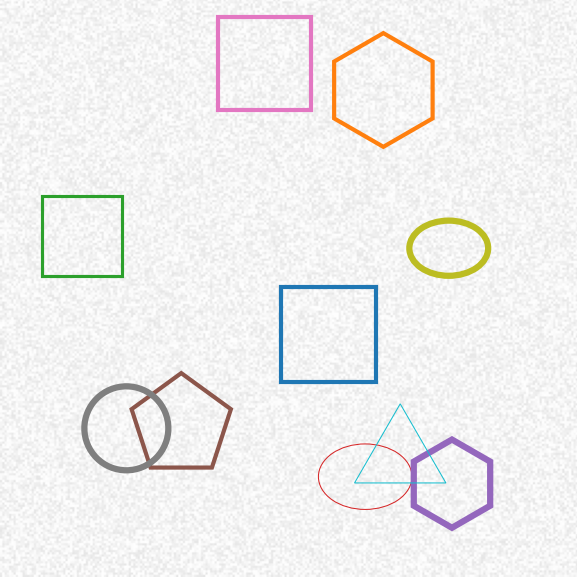[{"shape": "square", "thickness": 2, "radius": 0.41, "center": [0.568, 0.419]}, {"shape": "hexagon", "thickness": 2, "radius": 0.49, "center": [0.664, 0.843]}, {"shape": "square", "thickness": 1.5, "radius": 0.34, "center": [0.142, 0.59]}, {"shape": "oval", "thickness": 0.5, "radius": 0.41, "center": [0.632, 0.174]}, {"shape": "hexagon", "thickness": 3, "radius": 0.38, "center": [0.783, 0.162]}, {"shape": "pentagon", "thickness": 2, "radius": 0.45, "center": [0.314, 0.263]}, {"shape": "square", "thickness": 2, "radius": 0.4, "center": [0.458, 0.89]}, {"shape": "circle", "thickness": 3, "radius": 0.36, "center": [0.219, 0.257]}, {"shape": "oval", "thickness": 3, "radius": 0.34, "center": [0.777, 0.569]}, {"shape": "triangle", "thickness": 0.5, "radius": 0.46, "center": [0.693, 0.209]}]